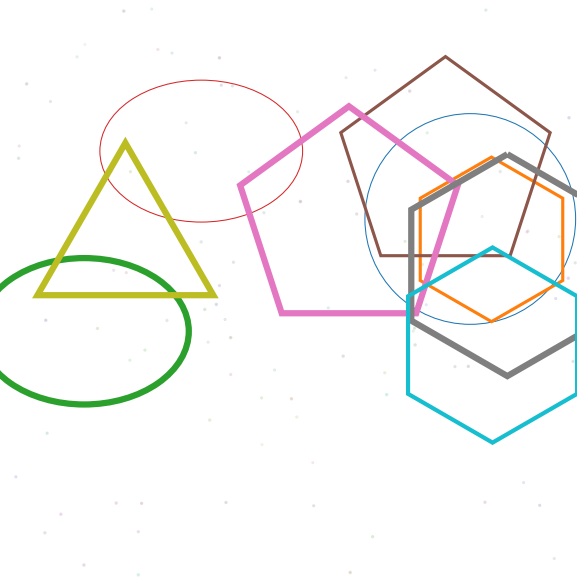[{"shape": "circle", "thickness": 0.5, "radius": 0.91, "center": [0.814, 0.62]}, {"shape": "hexagon", "thickness": 1.5, "radius": 0.71, "center": [0.851, 0.585]}, {"shape": "oval", "thickness": 3, "radius": 0.91, "center": [0.146, 0.425]}, {"shape": "oval", "thickness": 0.5, "radius": 0.88, "center": [0.348, 0.737]}, {"shape": "pentagon", "thickness": 1.5, "radius": 0.95, "center": [0.771, 0.711]}, {"shape": "pentagon", "thickness": 3, "radius": 0.99, "center": [0.604, 0.617]}, {"shape": "hexagon", "thickness": 3, "radius": 0.96, "center": [0.879, 0.54]}, {"shape": "triangle", "thickness": 3, "radius": 0.88, "center": [0.217, 0.576]}, {"shape": "hexagon", "thickness": 2, "radius": 0.84, "center": [0.853, 0.402]}]